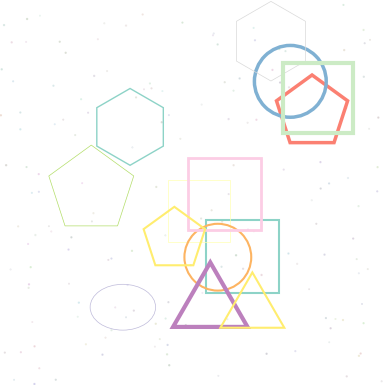[{"shape": "hexagon", "thickness": 1, "radius": 0.5, "center": [0.338, 0.67]}, {"shape": "square", "thickness": 1.5, "radius": 0.48, "center": [0.63, 0.334]}, {"shape": "square", "thickness": 0.5, "radius": 0.4, "center": [0.516, 0.452]}, {"shape": "oval", "thickness": 0.5, "radius": 0.43, "center": [0.319, 0.202]}, {"shape": "pentagon", "thickness": 2.5, "radius": 0.49, "center": [0.811, 0.708]}, {"shape": "circle", "thickness": 2.5, "radius": 0.47, "center": [0.754, 0.789]}, {"shape": "circle", "thickness": 1.5, "radius": 0.43, "center": [0.566, 0.332]}, {"shape": "pentagon", "thickness": 0.5, "radius": 0.58, "center": [0.237, 0.507]}, {"shape": "square", "thickness": 2, "radius": 0.47, "center": [0.583, 0.495]}, {"shape": "hexagon", "thickness": 0.5, "radius": 0.52, "center": [0.704, 0.893]}, {"shape": "triangle", "thickness": 3, "radius": 0.56, "center": [0.546, 0.207]}, {"shape": "square", "thickness": 3, "radius": 0.46, "center": [0.826, 0.746]}, {"shape": "pentagon", "thickness": 1.5, "radius": 0.42, "center": [0.453, 0.379]}, {"shape": "triangle", "thickness": 1.5, "radius": 0.48, "center": [0.655, 0.197]}]